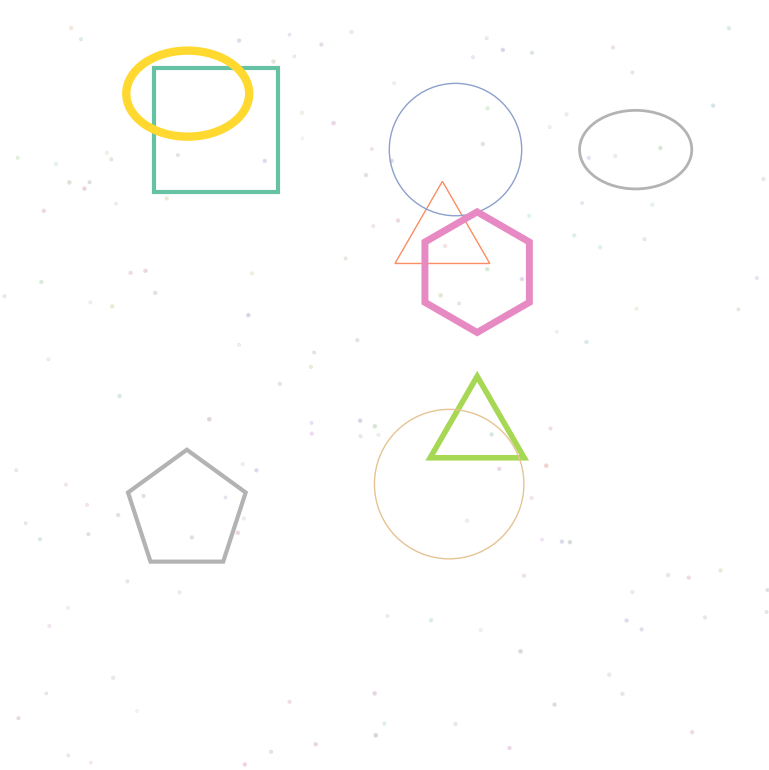[{"shape": "square", "thickness": 1.5, "radius": 0.4, "center": [0.281, 0.831]}, {"shape": "triangle", "thickness": 0.5, "radius": 0.36, "center": [0.575, 0.693]}, {"shape": "circle", "thickness": 0.5, "radius": 0.43, "center": [0.592, 0.806]}, {"shape": "hexagon", "thickness": 2.5, "radius": 0.39, "center": [0.62, 0.647]}, {"shape": "triangle", "thickness": 2, "radius": 0.35, "center": [0.62, 0.441]}, {"shape": "oval", "thickness": 3, "radius": 0.4, "center": [0.244, 0.878]}, {"shape": "circle", "thickness": 0.5, "radius": 0.49, "center": [0.583, 0.371]}, {"shape": "oval", "thickness": 1, "radius": 0.36, "center": [0.826, 0.806]}, {"shape": "pentagon", "thickness": 1.5, "radius": 0.4, "center": [0.243, 0.336]}]